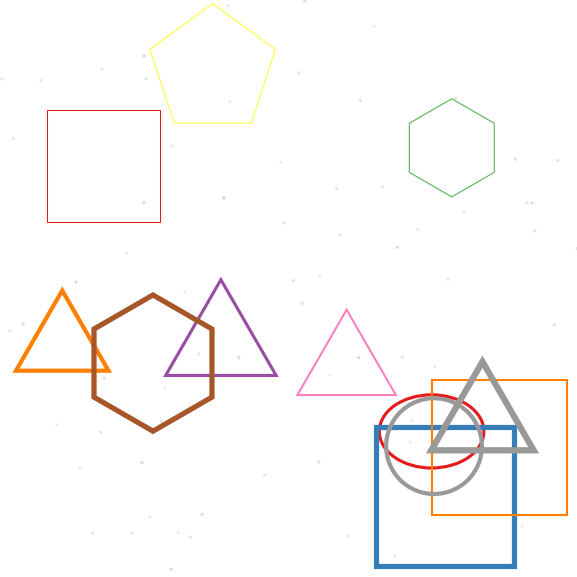[{"shape": "oval", "thickness": 1.5, "radius": 0.45, "center": [0.747, 0.252]}, {"shape": "square", "thickness": 0.5, "radius": 0.49, "center": [0.179, 0.712]}, {"shape": "square", "thickness": 2.5, "radius": 0.6, "center": [0.77, 0.139]}, {"shape": "hexagon", "thickness": 0.5, "radius": 0.42, "center": [0.782, 0.743]}, {"shape": "triangle", "thickness": 1.5, "radius": 0.55, "center": [0.382, 0.404]}, {"shape": "square", "thickness": 1, "radius": 0.59, "center": [0.865, 0.224]}, {"shape": "triangle", "thickness": 2, "radius": 0.46, "center": [0.108, 0.403]}, {"shape": "pentagon", "thickness": 0.5, "radius": 0.57, "center": [0.368, 0.879]}, {"shape": "hexagon", "thickness": 2.5, "radius": 0.59, "center": [0.265, 0.37]}, {"shape": "triangle", "thickness": 1, "radius": 0.49, "center": [0.6, 0.364]}, {"shape": "circle", "thickness": 2, "radius": 0.41, "center": [0.752, 0.227]}, {"shape": "triangle", "thickness": 3, "radius": 0.51, "center": [0.835, 0.271]}]